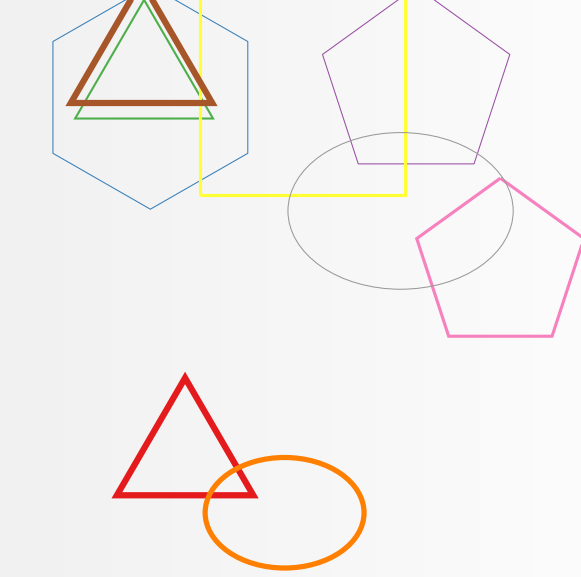[{"shape": "triangle", "thickness": 3, "radius": 0.68, "center": [0.318, 0.209]}, {"shape": "hexagon", "thickness": 0.5, "radius": 0.97, "center": [0.259, 0.83]}, {"shape": "triangle", "thickness": 1, "radius": 0.68, "center": [0.248, 0.862]}, {"shape": "pentagon", "thickness": 0.5, "radius": 0.85, "center": [0.716, 0.852]}, {"shape": "oval", "thickness": 2.5, "radius": 0.68, "center": [0.49, 0.111]}, {"shape": "square", "thickness": 1.5, "radius": 0.88, "center": [0.521, 0.839]}, {"shape": "triangle", "thickness": 3, "radius": 0.7, "center": [0.243, 0.891]}, {"shape": "pentagon", "thickness": 1.5, "radius": 0.76, "center": [0.861, 0.539]}, {"shape": "oval", "thickness": 0.5, "radius": 0.97, "center": [0.689, 0.634]}]